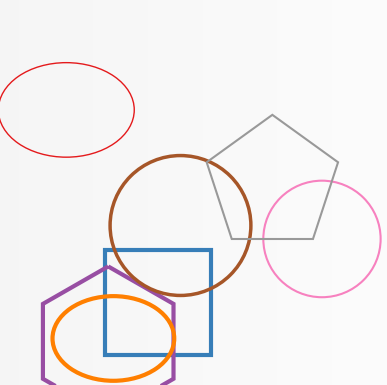[{"shape": "oval", "thickness": 1, "radius": 0.88, "center": [0.171, 0.715]}, {"shape": "square", "thickness": 3, "radius": 0.68, "center": [0.408, 0.214]}, {"shape": "hexagon", "thickness": 3, "radius": 0.97, "center": [0.279, 0.113]}, {"shape": "oval", "thickness": 3, "radius": 0.79, "center": [0.293, 0.121]}, {"shape": "circle", "thickness": 2.5, "radius": 0.91, "center": [0.466, 0.414]}, {"shape": "circle", "thickness": 1.5, "radius": 0.76, "center": [0.831, 0.379]}, {"shape": "pentagon", "thickness": 1.5, "radius": 0.89, "center": [0.703, 0.523]}]